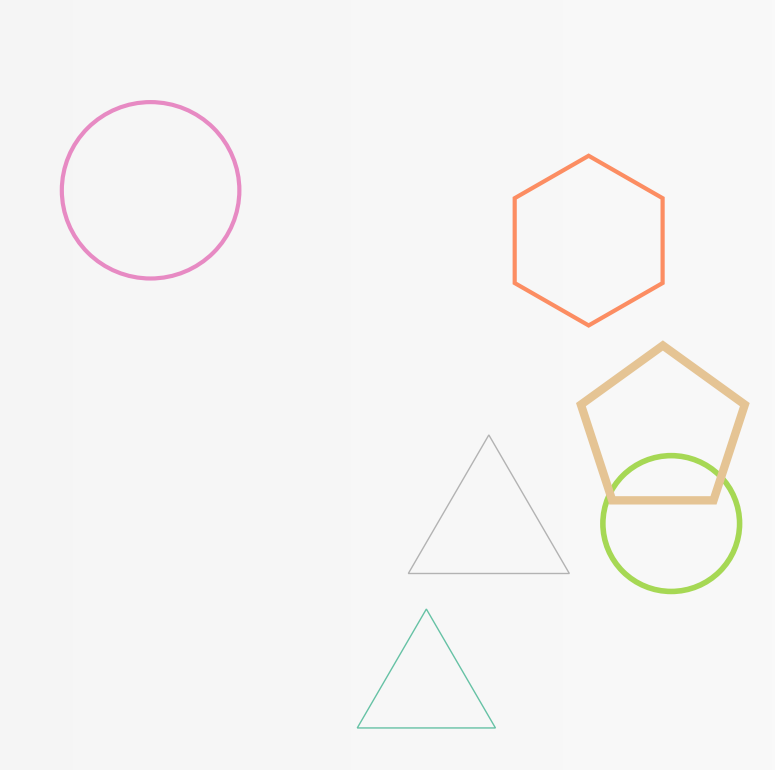[{"shape": "triangle", "thickness": 0.5, "radius": 0.51, "center": [0.55, 0.106]}, {"shape": "hexagon", "thickness": 1.5, "radius": 0.55, "center": [0.76, 0.688]}, {"shape": "circle", "thickness": 1.5, "radius": 0.57, "center": [0.194, 0.753]}, {"shape": "circle", "thickness": 2, "radius": 0.44, "center": [0.866, 0.32]}, {"shape": "pentagon", "thickness": 3, "radius": 0.56, "center": [0.855, 0.44]}, {"shape": "triangle", "thickness": 0.5, "radius": 0.6, "center": [0.631, 0.315]}]